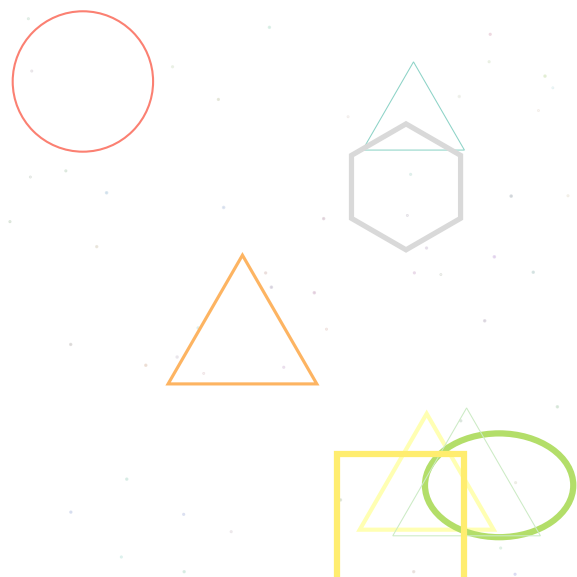[{"shape": "triangle", "thickness": 0.5, "radius": 0.51, "center": [0.716, 0.79]}, {"shape": "triangle", "thickness": 2, "radius": 0.67, "center": [0.739, 0.149]}, {"shape": "circle", "thickness": 1, "radius": 0.61, "center": [0.144, 0.858]}, {"shape": "triangle", "thickness": 1.5, "radius": 0.74, "center": [0.42, 0.409]}, {"shape": "oval", "thickness": 3, "radius": 0.64, "center": [0.864, 0.159]}, {"shape": "hexagon", "thickness": 2.5, "radius": 0.55, "center": [0.703, 0.676]}, {"shape": "triangle", "thickness": 0.5, "radius": 0.74, "center": [0.808, 0.145]}, {"shape": "square", "thickness": 3, "radius": 0.55, "center": [0.694, 0.103]}]